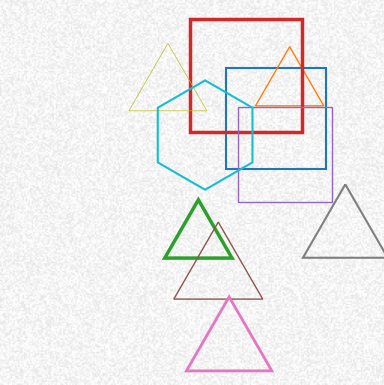[{"shape": "square", "thickness": 1.5, "radius": 0.65, "center": [0.717, 0.692]}, {"shape": "triangle", "thickness": 1, "radius": 0.51, "center": [0.752, 0.776]}, {"shape": "triangle", "thickness": 2.5, "radius": 0.5, "center": [0.515, 0.38]}, {"shape": "square", "thickness": 2.5, "radius": 0.73, "center": [0.64, 0.804]}, {"shape": "square", "thickness": 1, "radius": 0.61, "center": [0.74, 0.599]}, {"shape": "triangle", "thickness": 1, "radius": 0.67, "center": [0.567, 0.29]}, {"shape": "triangle", "thickness": 2, "radius": 0.64, "center": [0.595, 0.101]}, {"shape": "triangle", "thickness": 1.5, "radius": 0.64, "center": [0.897, 0.394]}, {"shape": "triangle", "thickness": 0.5, "radius": 0.58, "center": [0.436, 0.771]}, {"shape": "hexagon", "thickness": 1.5, "radius": 0.71, "center": [0.533, 0.649]}]